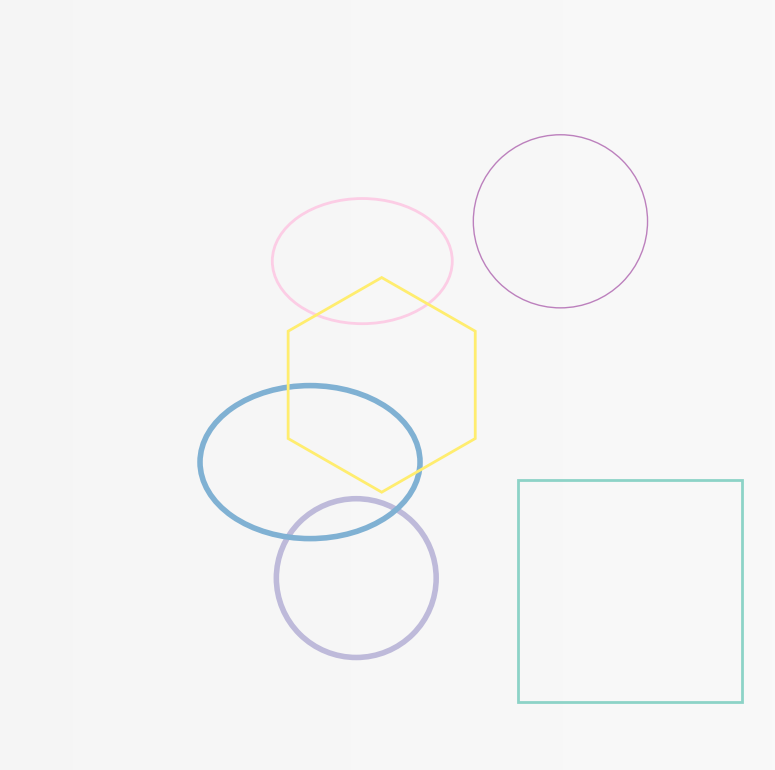[{"shape": "square", "thickness": 1, "radius": 0.72, "center": [0.813, 0.233]}, {"shape": "circle", "thickness": 2, "radius": 0.52, "center": [0.46, 0.249]}, {"shape": "oval", "thickness": 2, "radius": 0.71, "center": [0.4, 0.4]}, {"shape": "oval", "thickness": 1, "radius": 0.58, "center": [0.467, 0.661]}, {"shape": "circle", "thickness": 0.5, "radius": 0.56, "center": [0.723, 0.713]}, {"shape": "hexagon", "thickness": 1, "radius": 0.7, "center": [0.492, 0.5]}]